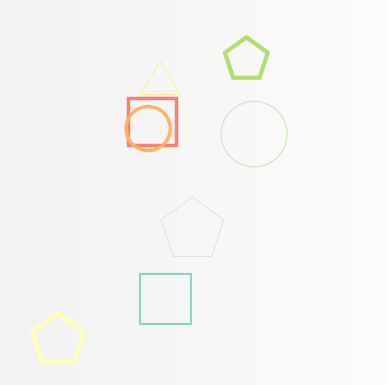[{"shape": "square", "thickness": 1.5, "radius": 0.33, "center": [0.428, 0.223]}, {"shape": "pentagon", "thickness": 3, "radius": 0.35, "center": [0.15, 0.116]}, {"shape": "square", "thickness": 2.5, "radius": 0.31, "center": [0.393, 0.685]}, {"shape": "circle", "thickness": 2.5, "radius": 0.29, "center": [0.382, 0.666]}, {"shape": "pentagon", "thickness": 3, "radius": 0.29, "center": [0.636, 0.845]}, {"shape": "pentagon", "thickness": 0.5, "radius": 0.43, "center": [0.496, 0.403]}, {"shape": "circle", "thickness": 1, "radius": 0.43, "center": [0.656, 0.652]}, {"shape": "triangle", "thickness": 0.5, "radius": 0.29, "center": [0.414, 0.783]}]